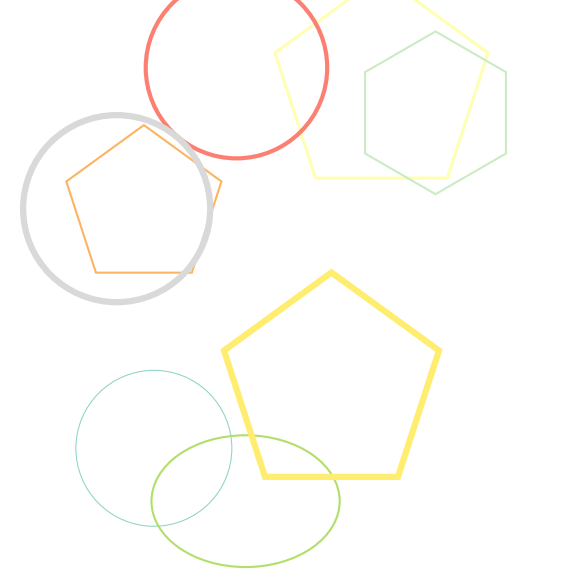[{"shape": "circle", "thickness": 0.5, "radius": 0.68, "center": [0.266, 0.223]}, {"shape": "pentagon", "thickness": 1.5, "radius": 0.97, "center": [0.661, 0.848]}, {"shape": "circle", "thickness": 2, "radius": 0.79, "center": [0.409, 0.882]}, {"shape": "pentagon", "thickness": 1, "radius": 0.71, "center": [0.249, 0.641]}, {"shape": "oval", "thickness": 1, "radius": 0.81, "center": [0.425, 0.131]}, {"shape": "circle", "thickness": 3, "radius": 0.81, "center": [0.202, 0.638]}, {"shape": "hexagon", "thickness": 1, "radius": 0.7, "center": [0.754, 0.804]}, {"shape": "pentagon", "thickness": 3, "radius": 0.98, "center": [0.574, 0.332]}]